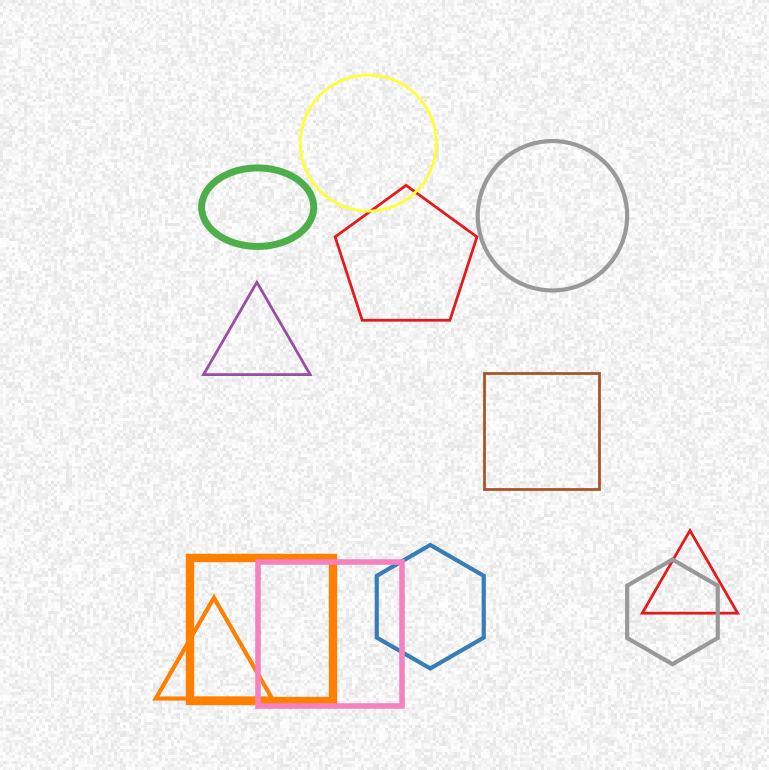[{"shape": "pentagon", "thickness": 1, "radius": 0.48, "center": [0.527, 0.662]}, {"shape": "triangle", "thickness": 1, "radius": 0.36, "center": [0.896, 0.239]}, {"shape": "hexagon", "thickness": 1.5, "radius": 0.4, "center": [0.559, 0.212]}, {"shape": "oval", "thickness": 2.5, "radius": 0.36, "center": [0.335, 0.731]}, {"shape": "triangle", "thickness": 1, "radius": 0.4, "center": [0.334, 0.553]}, {"shape": "square", "thickness": 3, "radius": 0.46, "center": [0.339, 0.183]}, {"shape": "triangle", "thickness": 1.5, "radius": 0.44, "center": [0.278, 0.136]}, {"shape": "circle", "thickness": 1, "radius": 0.44, "center": [0.478, 0.814]}, {"shape": "square", "thickness": 1, "radius": 0.37, "center": [0.703, 0.44]}, {"shape": "square", "thickness": 2, "radius": 0.47, "center": [0.429, 0.176]}, {"shape": "hexagon", "thickness": 1.5, "radius": 0.34, "center": [0.873, 0.205]}, {"shape": "circle", "thickness": 1.5, "radius": 0.49, "center": [0.717, 0.72]}]